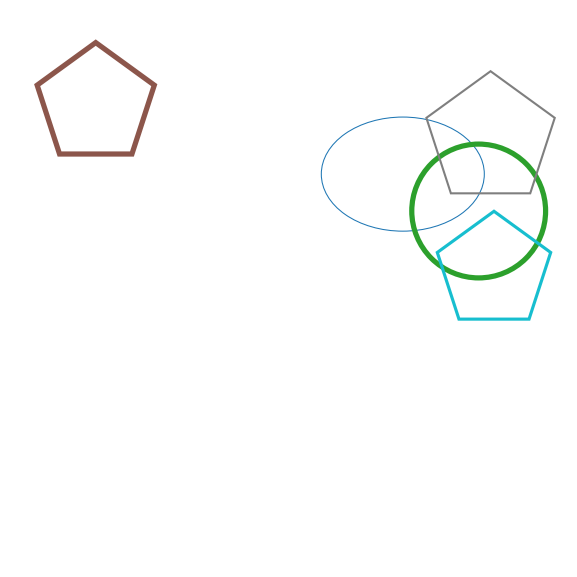[{"shape": "oval", "thickness": 0.5, "radius": 0.71, "center": [0.698, 0.698]}, {"shape": "circle", "thickness": 2.5, "radius": 0.58, "center": [0.829, 0.634]}, {"shape": "pentagon", "thickness": 2.5, "radius": 0.53, "center": [0.166, 0.819]}, {"shape": "pentagon", "thickness": 1, "radius": 0.58, "center": [0.849, 0.759]}, {"shape": "pentagon", "thickness": 1.5, "radius": 0.52, "center": [0.855, 0.53]}]